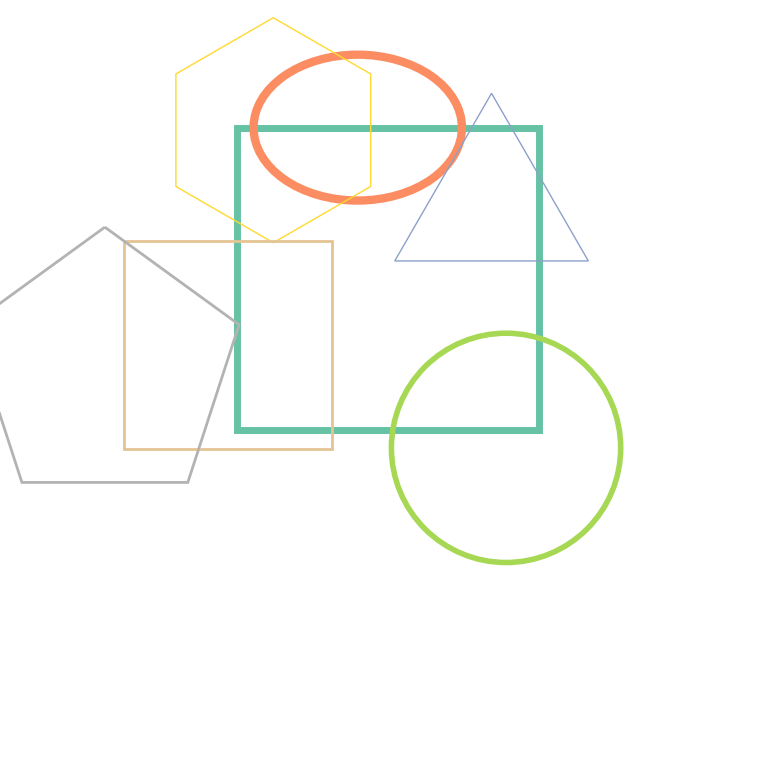[{"shape": "square", "thickness": 2.5, "radius": 0.98, "center": [0.504, 0.637]}, {"shape": "oval", "thickness": 3, "radius": 0.68, "center": [0.465, 0.834]}, {"shape": "triangle", "thickness": 0.5, "radius": 0.73, "center": [0.638, 0.734]}, {"shape": "circle", "thickness": 2, "radius": 0.74, "center": [0.657, 0.418]}, {"shape": "hexagon", "thickness": 0.5, "radius": 0.73, "center": [0.355, 0.831]}, {"shape": "square", "thickness": 1, "radius": 0.67, "center": [0.296, 0.552]}, {"shape": "pentagon", "thickness": 1, "radius": 0.92, "center": [0.136, 0.522]}]